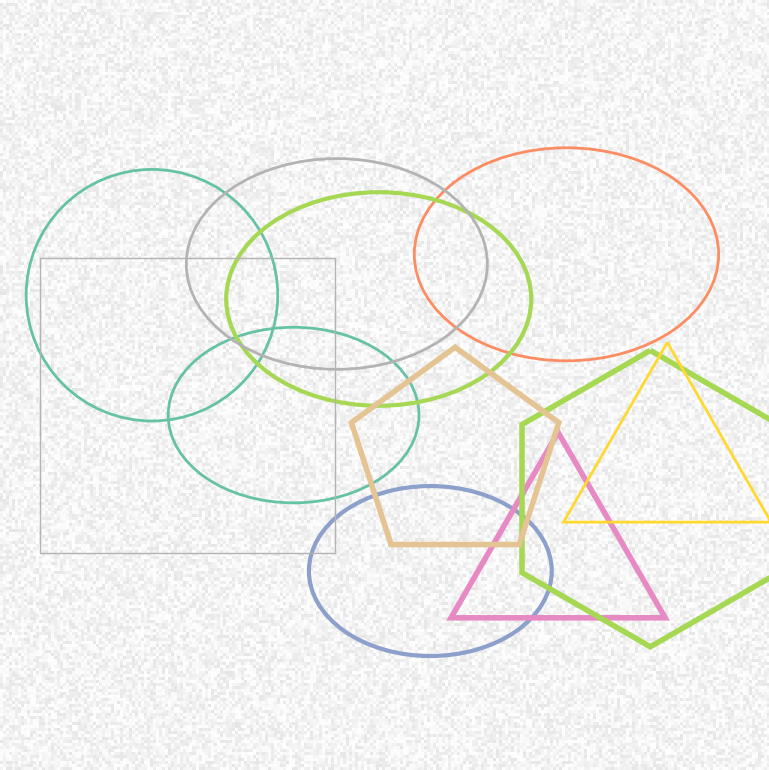[{"shape": "oval", "thickness": 1, "radius": 0.81, "center": [0.381, 0.461]}, {"shape": "circle", "thickness": 1, "radius": 0.82, "center": [0.197, 0.617]}, {"shape": "oval", "thickness": 1, "radius": 0.99, "center": [0.736, 0.67]}, {"shape": "oval", "thickness": 1.5, "radius": 0.79, "center": [0.559, 0.258]}, {"shape": "triangle", "thickness": 2, "radius": 0.8, "center": [0.725, 0.278]}, {"shape": "oval", "thickness": 1.5, "radius": 0.99, "center": [0.492, 0.612]}, {"shape": "hexagon", "thickness": 2, "radius": 0.96, "center": [0.845, 0.352]}, {"shape": "triangle", "thickness": 1, "radius": 0.78, "center": [0.867, 0.4]}, {"shape": "pentagon", "thickness": 2, "radius": 0.71, "center": [0.591, 0.407]}, {"shape": "square", "thickness": 0.5, "radius": 0.96, "center": [0.244, 0.473]}, {"shape": "oval", "thickness": 1, "radius": 0.98, "center": [0.437, 0.657]}]